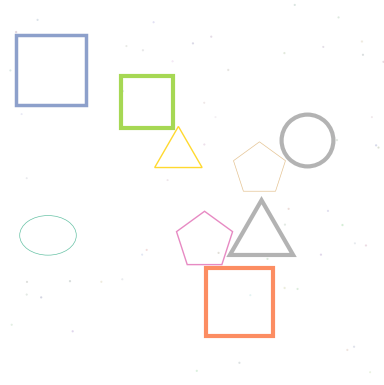[{"shape": "oval", "thickness": 0.5, "radius": 0.37, "center": [0.125, 0.389]}, {"shape": "square", "thickness": 3, "radius": 0.44, "center": [0.622, 0.216]}, {"shape": "square", "thickness": 2.5, "radius": 0.45, "center": [0.132, 0.817]}, {"shape": "pentagon", "thickness": 1, "radius": 0.38, "center": [0.531, 0.375]}, {"shape": "square", "thickness": 3, "radius": 0.34, "center": [0.381, 0.734]}, {"shape": "triangle", "thickness": 1, "radius": 0.36, "center": [0.463, 0.6]}, {"shape": "pentagon", "thickness": 0.5, "radius": 0.35, "center": [0.674, 0.561]}, {"shape": "triangle", "thickness": 3, "radius": 0.47, "center": [0.679, 0.385]}, {"shape": "circle", "thickness": 3, "radius": 0.34, "center": [0.799, 0.635]}]